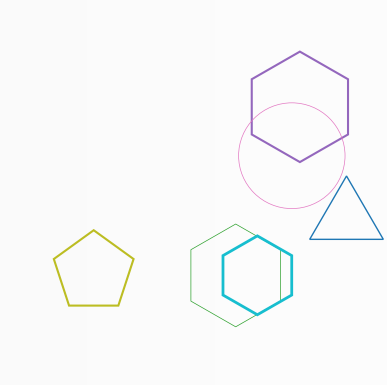[{"shape": "triangle", "thickness": 1, "radius": 0.55, "center": [0.894, 0.433]}, {"shape": "hexagon", "thickness": 0.5, "radius": 0.67, "center": [0.608, 0.285]}, {"shape": "hexagon", "thickness": 1.5, "radius": 0.72, "center": [0.774, 0.722]}, {"shape": "circle", "thickness": 0.5, "radius": 0.69, "center": [0.753, 0.596]}, {"shape": "pentagon", "thickness": 1.5, "radius": 0.54, "center": [0.242, 0.294]}, {"shape": "hexagon", "thickness": 2, "radius": 0.51, "center": [0.664, 0.285]}]